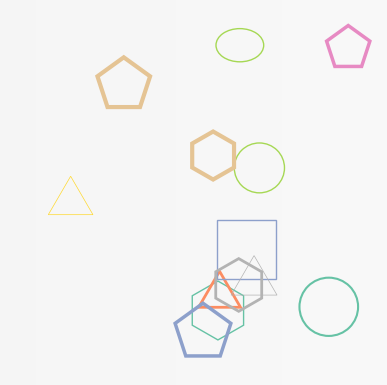[{"shape": "circle", "thickness": 1.5, "radius": 0.38, "center": [0.848, 0.203]}, {"shape": "hexagon", "thickness": 1, "radius": 0.38, "center": [0.562, 0.194]}, {"shape": "triangle", "thickness": 2, "radius": 0.31, "center": [0.567, 0.233]}, {"shape": "pentagon", "thickness": 2.5, "radius": 0.38, "center": [0.524, 0.137]}, {"shape": "square", "thickness": 1, "radius": 0.38, "center": [0.636, 0.352]}, {"shape": "pentagon", "thickness": 2.5, "radius": 0.29, "center": [0.899, 0.875]}, {"shape": "oval", "thickness": 1, "radius": 0.31, "center": [0.619, 0.883]}, {"shape": "circle", "thickness": 1, "radius": 0.32, "center": [0.669, 0.564]}, {"shape": "triangle", "thickness": 0.5, "radius": 0.33, "center": [0.182, 0.476]}, {"shape": "pentagon", "thickness": 3, "radius": 0.36, "center": [0.319, 0.78]}, {"shape": "hexagon", "thickness": 3, "radius": 0.31, "center": [0.55, 0.596]}, {"shape": "hexagon", "thickness": 2, "radius": 0.34, "center": [0.616, 0.26]}, {"shape": "triangle", "thickness": 0.5, "radius": 0.34, "center": [0.656, 0.268]}]